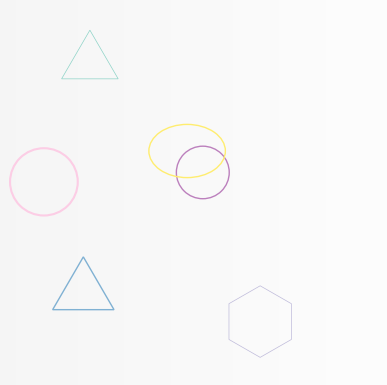[{"shape": "triangle", "thickness": 0.5, "radius": 0.42, "center": [0.232, 0.837]}, {"shape": "hexagon", "thickness": 0.5, "radius": 0.46, "center": [0.671, 0.165]}, {"shape": "triangle", "thickness": 1, "radius": 0.46, "center": [0.215, 0.241]}, {"shape": "circle", "thickness": 1.5, "radius": 0.44, "center": [0.113, 0.528]}, {"shape": "circle", "thickness": 1, "radius": 0.34, "center": [0.523, 0.552]}, {"shape": "oval", "thickness": 1, "radius": 0.49, "center": [0.483, 0.608]}]